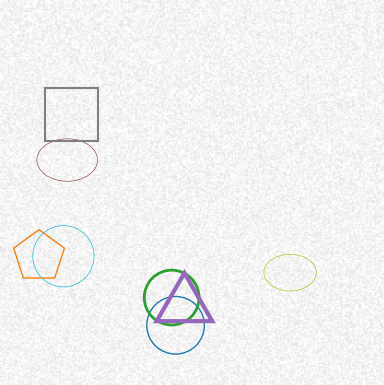[{"shape": "circle", "thickness": 1, "radius": 0.37, "center": [0.456, 0.155]}, {"shape": "pentagon", "thickness": 1, "radius": 0.35, "center": [0.101, 0.334]}, {"shape": "circle", "thickness": 2, "radius": 0.36, "center": [0.446, 0.227]}, {"shape": "triangle", "thickness": 3, "radius": 0.42, "center": [0.479, 0.208]}, {"shape": "oval", "thickness": 0.5, "radius": 0.39, "center": [0.175, 0.584]}, {"shape": "square", "thickness": 1.5, "radius": 0.35, "center": [0.186, 0.703]}, {"shape": "oval", "thickness": 0.5, "radius": 0.34, "center": [0.754, 0.292]}, {"shape": "circle", "thickness": 0.5, "radius": 0.4, "center": [0.165, 0.334]}]